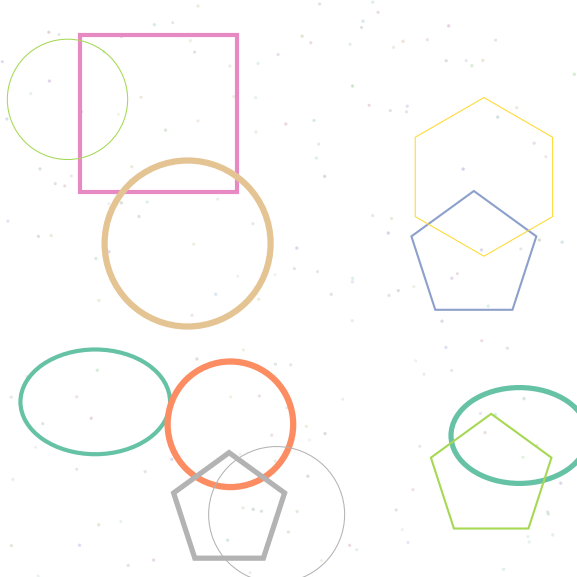[{"shape": "oval", "thickness": 2, "radius": 0.65, "center": [0.165, 0.303]}, {"shape": "oval", "thickness": 2.5, "radius": 0.59, "center": [0.9, 0.245]}, {"shape": "circle", "thickness": 3, "radius": 0.54, "center": [0.399, 0.264]}, {"shape": "pentagon", "thickness": 1, "radius": 0.57, "center": [0.821, 0.555]}, {"shape": "square", "thickness": 2, "radius": 0.68, "center": [0.274, 0.803]}, {"shape": "circle", "thickness": 0.5, "radius": 0.52, "center": [0.117, 0.827]}, {"shape": "pentagon", "thickness": 1, "radius": 0.55, "center": [0.851, 0.173]}, {"shape": "hexagon", "thickness": 0.5, "radius": 0.69, "center": [0.838, 0.693]}, {"shape": "circle", "thickness": 3, "radius": 0.72, "center": [0.325, 0.577]}, {"shape": "circle", "thickness": 0.5, "radius": 0.59, "center": [0.479, 0.108]}, {"shape": "pentagon", "thickness": 2.5, "radius": 0.51, "center": [0.397, 0.114]}]